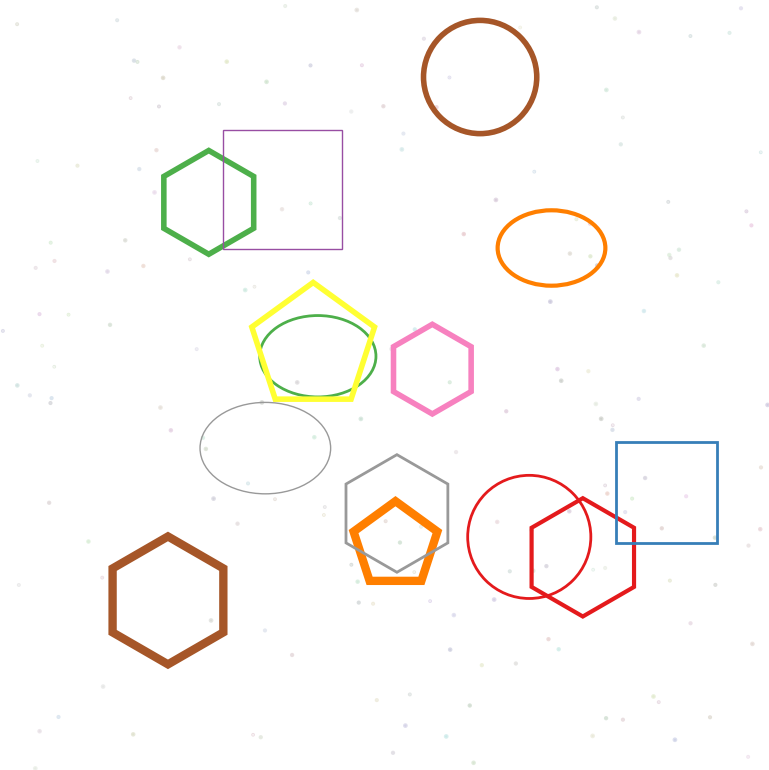[{"shape": "circle", "thickness": 1, "radius": 0.4, "center": [0.687, 0.303]}, {"shape": "hexagon", "thickness": 1.5, "radius": 0.38, "center": [0.757, 0.276]}, {"shape": "square", "thickness": 1, "radius": 0.33, "center": [0.865, 0.36]}, {"shape": "oval", "thickness": 1, "radius": 0.38, "center": [0.413, 0.537]}, {"shape": "hexagon", "thickness": 2, "radius": 0.34, "center": [0.271, 0.737]}, {"shape": "square", "thickness": 0.5, "radius": 0.39, "center": [0.367, 0.754]}, {"shape": "pentagon", "thickness": 3, "radius": 0.29, "center": [0.514, 0.292]}, {"shape": "oval", "thickness": 1.5, "radius": 0.35, "center": [0.716, 0.678]}, {"shape": "pentagon", "thickness": 2, "radius": 0.42, "center": [0.407, 0.549]}, {"shape": "circle", "thickness": 2, "radius": 0.37, "center": [0.624, 0.9]}, {"shape": "hexagon", "thickness": 3, "radius": 0.42, "center": [0.218, 0.22]}, {"shape": "hexagon", "thickness": 2, "radius": 0.29, "center": [0.561, 0.521]}, {"shape": "hexagon", "thickness": 1, "radius": 0.38, "center": [0.515, 0.333]}, {"shape": "oval", "thickness": 0.5, "radius": 0.42, "center": [0.345, 0.418]}]